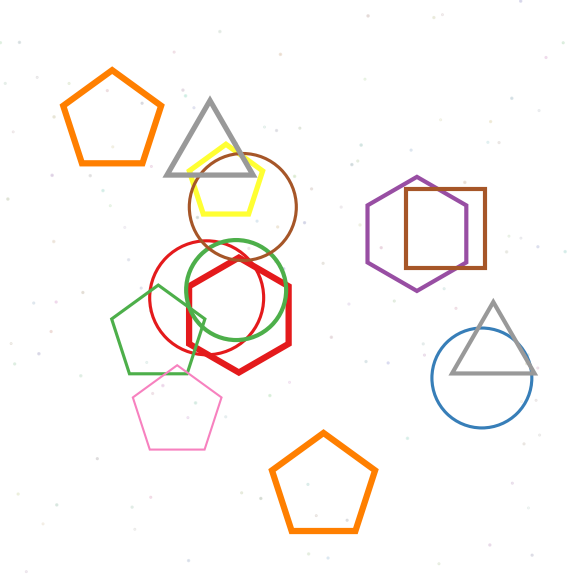[{"shape": "circle", "thickness": 1.5, "radius": 0.49, "center": [0.358, 0.483]}, {"shape": "hexagon", "thickness": 3, "radius": 0.5, "center": [0.414, 0.454]}, {"shape": "circle", "thickness": 1.5, "radius": 0.43, "center": [0.834, 0.345]}, {"shape": "circle", "thickness": 2, "radius": 0.43, "center": [0.409, 0.497]}, {"shape": "pentagon", "thickness": 1.5, "radius": 0.42, "center": [0.274, 0.421]}, {"shape": "hexagon", "thickness": 2, "radius": 0.49, "center": [0.722, 0.594]}, {"shape": "pentagon", "thickness": 3, "radius": 0.47, "center": [0.56, 0.156]}, {"shape": "pentagon", "thickness": 3, "radius": 0.45, "center": [0.194, 0.788]}, {"shape": "pentagon", "thickness": 2.5, "radius": 0.33, "center": [0.391, 0.683]}, {"shape": "circle", "thickness": 1.5, "radius": 0.46, "center": [0.42, 0.641]}, {"shape": "square", "thickness": 2, "radius": 0.34, "center": [0.772, 0.604]}, {"shape": "pentagon", "thickness": 1, "radius": 0.4, "center": [0.307, 0.286]}, {"shape": "triangle", "thickness": 2, "radius": 0.41, "center": [0.854, 0.394]}, {"shape": "triangle", "thickness": 2.5, "radius": 0.43, "center": [0.364, 0.739]}]